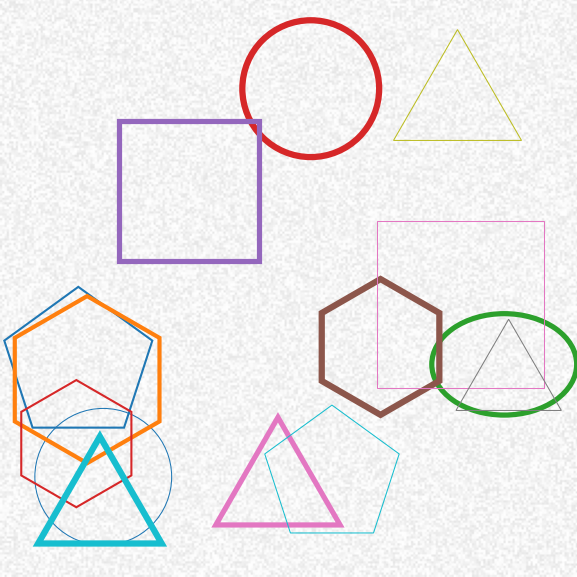[{"shape": "pentagon", "thickness": 1, "radius": 0.67, "center": [0.136, 0.368]}, {"shape": "circle", "thickness": 0.5, "radius": 0.59, "center": [0.179, 0.173]}, {"shape": "hexagon", "thickness": 2, "radius": 0.72, "center": [0.151, 0.342]}, {"shape": "oval", "thickness": 2.5, "radius": 0.63, "center": [0.873, 0.368]}, {"shape": "hexagon", "thickness": 1, "radius": 0.55, "center": [0.132, 0.231]}, {"shape": "circle", "thickness": 3, "radius": 0.59, "center": [0.538, 0.846]}, {"shape": "square", "thickness": 2.5, "radius": 0.61, "center": [0.327, 0.668]}, {"shape": "hexagon", "thickness": 3, "radius": 0.59, "center": [0.659, 0.398]}, {"shape": "triangle", "thickness": 2.5, "radius": 0.62, "center": [0.481, 0.152]}, {"shape": "square", "thickness": 0.5, "radius": 0.72, "center": [0.798, 0.472]}, {"shape": "triangle", "thickness": 0.5, "radius": 0.53, "center": [0.881, 0.341]}, {"shape": "triangle", "thickness": 0.5, "radius": 0.64, "center": [0.792, 0.82]}, {"shape": "triangle", "thickness": 3, "radius": 0.62, "center": [0.173, 0.12]}, {"shape": "pentagon", "thickness": 0.5, "radius": 0.61, "center": [0.575, 0.175]}]